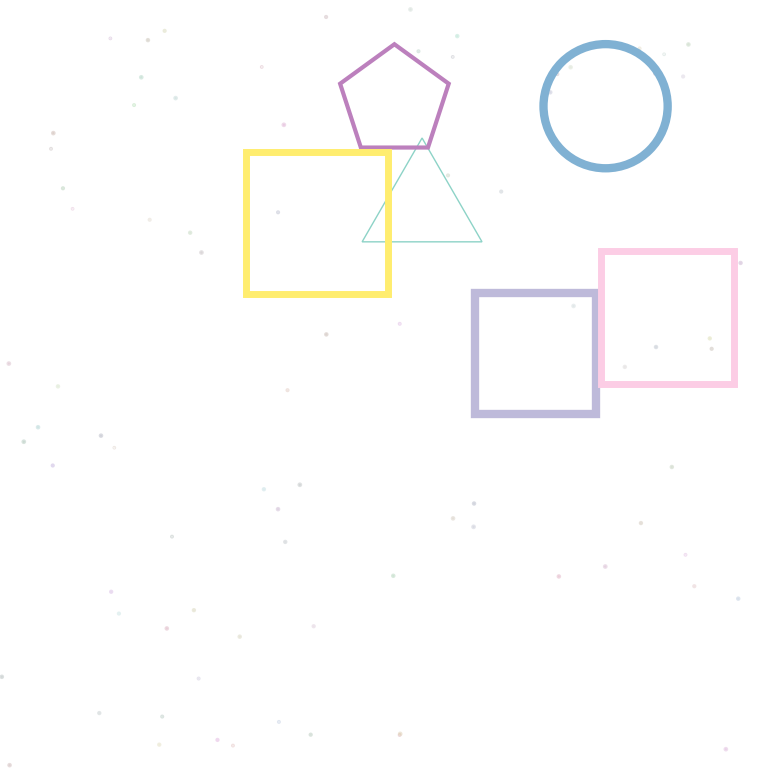[{"shape": "triangle", "thickness": 0.5, "radius": 0.45, "center": [0.548, 0.731]}, {"shape": "square", "thickness": 3, "radius": 0.39, "center": [0.695, 0.541]}, {"shape": "circle", "thickness": 3, "radius": 0.4, "center": [0.786, 0.862]}, {"shape": "square", "thickness": 2.5, "radius": 0.43, "center": [0.867, 0.588]}, {"shape": "pentagon", "thickness": 1.5, "radius": 0.37, "center": [0.512, 0.868]}, {"shape": "square", "thickness": 2.5, "radius": 0.46, "center": [0.412, 0.71]}]